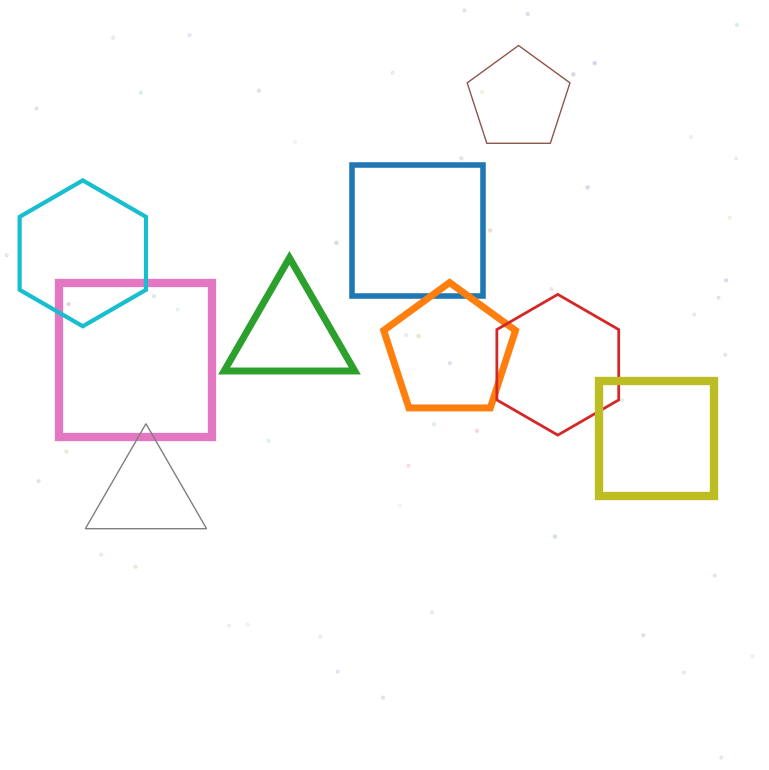[{"shape": "square", "thickness": 2, "radius": 0.43, "center": [0.542, 0.701]}, {"shape": "pentagon", "thickness": 2.5, "radius": 0.45, "center": [0.584, 0.543]}, {"shape": "triangle", "thickness": 2.5, "radius": 0.49, "center": [0.376, 0.567]}, {"shape": "hexagon", "thickness": 1, "radius": 0.46, "center": [0.724, 0.526]}, {"shape": "pentagon", "thickness": 0.5, "radius": 0.35, "center": [0.673, 0.871]}, {"shape": "square", "thickness": 3, "radius": 0.5, "center": [0.176, 0.533]}, {"shape": "triangle", "thickness": 0.5, "radius": 0.45, "center": [0.19, 0.359]}, {"shape": "square", "thickness": 3, "radius": 0.37, "center": [0.853, 0.431]}, {"shape": "hexagon", "thickness": 1.5, "radius": 0.47, "center": [0.108, 0.671]}]